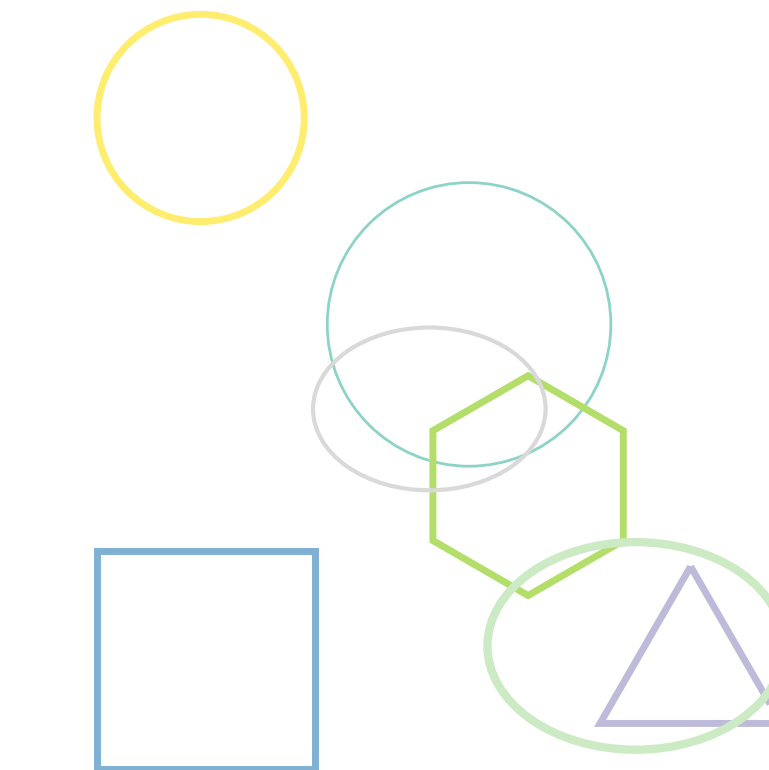[{"shape": "circle", "thickness": 1, "radius": 0.92, "center": [0.609, 0.579]}, {"shape": "triangle", "thickness": 2.5, "radius": 0.68, "center": [0.897, 0.128]}, {"shape": "square", "thickness": 2.5, "radius": 0.71, "center": [0.268, 0.142]}, {"shape": "hexagon", "thickness": 2.5, "radius": 0.71, "center": [0.686, 0.369]}, {"shape": "oval", "thickness": 1.5, "radius": 0.76, "center": [0.558, 0.469]}, {"shape": "oval", "thickness": 3, "radius": 0.96, "center": [0.826, 0.161]}, {"shape": "circle", "thickness": 2.5, "radius": 0.67, "center": [0.261, 0.847]}]